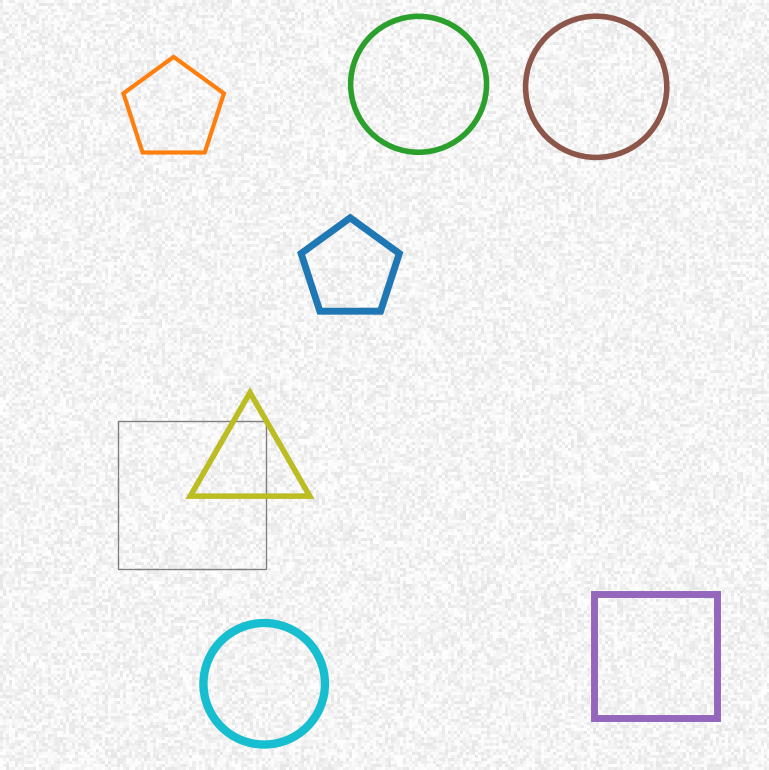[{"shape": "pentagon", "thickness": 2.5, "radius": 0.34, "center": [0.455, 0.65]}, {"shape": "pentagon", "thickness": 1.5, "radius": 0.34, "center": [0.226, 0.857]}, {"shape": "circle", "thickness": 2, "radius": 0.44, "center": [0.544, 0.891]}, {"shape": "square", "thickness": 2.5, "radius": 0.4, "center": [0.851, 0.148]}, {"shape": "circle", "thickness": 2, "radius": 0.46, "center": [0.774, 0.887]}, {"shape": "square", "thickness": 0.5, "radius": 0.48, "center": [0.249, 0.357]}, {"shape": "triangle", "thickness": 2, "radius": 0.45, "center": [0.325, 0.4]}, {"shape": "circle", "thickness": 3, "radius": 0.39, "center": [0.343, 0.112]}]